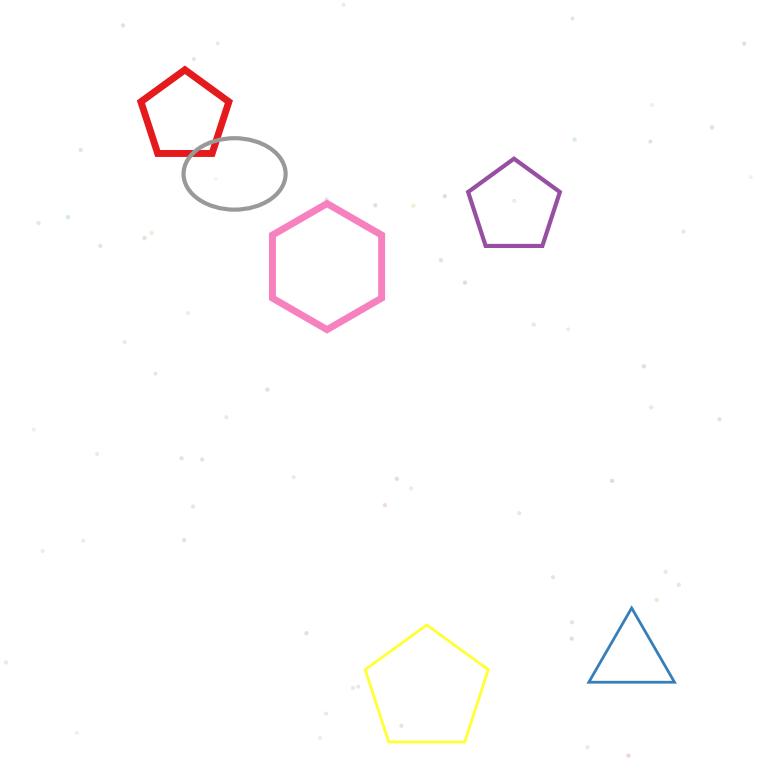[{"shape": "pentagon", "thickness": 2.5, "radius": 0.3, "center": [0.24, 0.849]}, {"shape": "triangle", "thickness": 1, "radius": 0.32, "center": [0.82, 0.146]}, {"shape": "pentagon", "thickness": 1.5, "radius": 0.31, "center": [0.668, 0.731]}, {"shape": "pentagon", "thickness": 1, "radius": 0.42, "center": [0.554, 0.104]}, {"shape": "hexagon", "thickness": 2.5, "radius": 0.41, "center": [0.425, 0.654]}, {"shape": "oval", "thickness": 1.5, "radius": 0.33, "center": [0.305, 0.774]}]